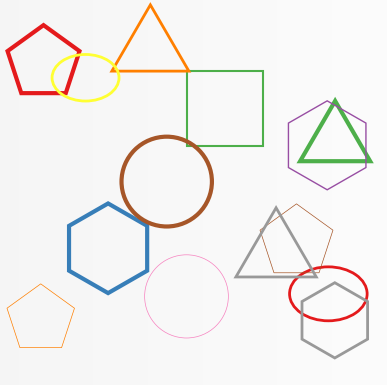[{"shape": "pentagon", "thickness": 3, "radius": 0.49, "center": [0.112, 0.837]}, {"shape": "oval", "thickness": 2, "radius": 0.5, "center": [0.847, 0.237]}, {"shape": "hexagon", "thickness": 3, "radius": 0.58, "center": [0.279, 0.355]}, {"shape": "square", "thickness": 1.5, "radius": 0.49, "center": [0.581, 0.718]}, {"shape": "triangle", "thickness": 3, "radius": 0.52, "center": [0.865, 0.633]}, {"shape": "hexagon", "thickness": 1, "radius": 0.58, "center": [0.844, 0.623]}, {"shape": "triangle", "thickness": 2, "radius": 0.57, "center": [0.388, 0.873]}, {"shape": "pentagon", "thickness": 0.5, "radius": 0.46, "center": [0.105, 0.171]}, {"shape": "oval", "thickness": 2, "radius": 0.43, "center": [0.221, 0.798]}, {"shape": "pentagon", "thickness": 0.5, "radius": 0.49, "center": [0.765, 0.372]}, {"shape": "circle", "thickness": 3, "radius": 0.58, "center": [0.43, 0.528]}, {"shape": "circle", "thickness": 0.5, "radius": 0.54, "center": [0.481, 0.23]}, {"shape": "hexagon", "thickness": 2, "radius": 0.49, "center": [0.864, 0.168]}, {"shape": "triangle", "thickness": 2, "radius": 0.6, "center": [0.712, 0.34]}]